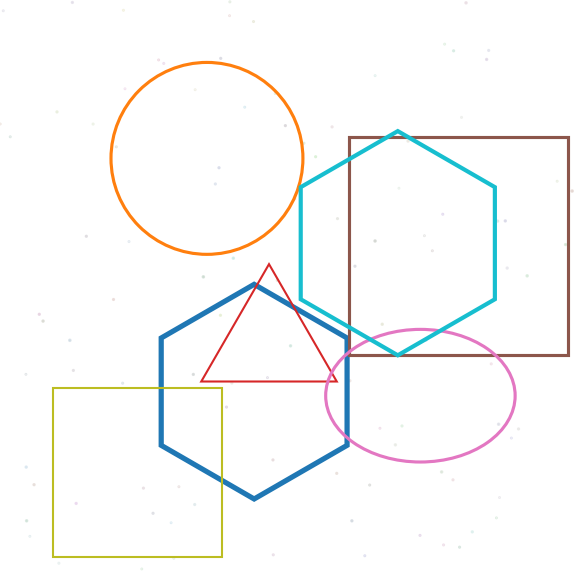[{"shape": "hexagon", "thickness": 2.5, "radius": 0.93, "center": [0.44, 0.321]}, {"shape": "circle", "thickness": 1.5, "radius": 0.83, "center": [0.358, 0.725]}, {"shape": "triangle", "thickness": 1, "radius": 0.68, "center": [0.466, 0.406]}, {"shape": "square", "thickness": 1.5, "radius": 0.95, "center": [0.793, 0.573]}, {"shape": "oval", "thickness": 1.5, "radius": 0.82, "center": [0.728, 0.314]}, {"shape": "square", "thickness": 1, "radius": 0.73, "center": [0.238, 0.18]}, {"shape": "hexagon", "thickness": 2, "radius": 0.97, "center": [0.689, 0.578]}]